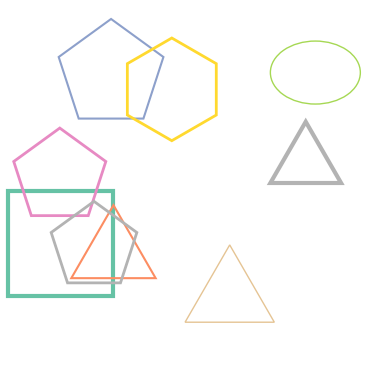[{"shape": "square", "thickness": 3, "radius": 0.68, "center": [0.158, 0.368]}, {"shape": "triangle", "thickness": 1.5, "radius": 0.63, "center": [0.295, 0.341]}, {"shape": "pentagon", "thickness": 1.5, "radius": 0.72, "center": [0.288, 0.808]}, {"shape": "pentagon", "thickness": 2, "radius": 0.63, "center": [0.155, 0.542]}, {"shape": "oval", "thickness": 1, "radius": 0.58, "center": [0.819, 0.812]}, {"shape": "hexagon", "thickness": 2, "radius": 0.67, "center": [0.446, 0.768]}, {"shape": "triangle", "thickness": 1, "radius": 0.67, "center": [0.597, 0.23]}, {"shape": "triangle", "thickness": 3, "radius": 0.53, "center": [0.794, 0.578]}, {"shape": "pentagon", "thickness": 2, "radius": 0.58, "center": [0.244, 0.36]}]